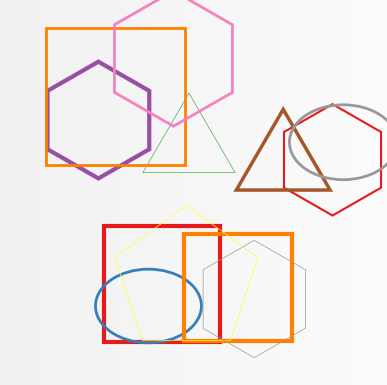[{"shape": "square", "thickness": 3, "radius": 0.75, "center": [0.419, 0.262]}, {"shape": "hexagon", "thickness": 1.5, "radius": 0.72, "center": [0.858, 0.585]}, {"shape": "oval", "thickness": 2, "radius": 0.68, "center": [0.383, 0.205]}, {"shape": "triangle", "thickness": 0.5, "radius": 0.69, "center": [0.488, 0.62]}, {"shape": "hexagon", "thickness": 3, "radius": 0.76, "center": [0.254, 0.688]}, {"shape": "square", "thickness": 2, "radius": 0.89, "center": [0.298, 0.749]}, {"shape": "square", "thickness": 3, "radius": 0.7, "center": [0.614, 0.253]}, {"shape": "pentagon", "thickness": 0.5, "radius": 0.97, "center": [0.481, 0.272]}, {"shape": "triangle", "thickness": 2.5, "radius": 0.7, "center": [0.731, 0.576]}, {"shape": "hexagon", "thickness": 2, "radius": 0.88, "center": [0.448, 0.848]}, {"shape": "hexagon", "thickness": 0.5, "radius": 0.76, "center": [0.656, 0.223]}, {"shape": "oval", "thickness": 2, "radius": 0.69, "center": [0.886, 0.631]}]